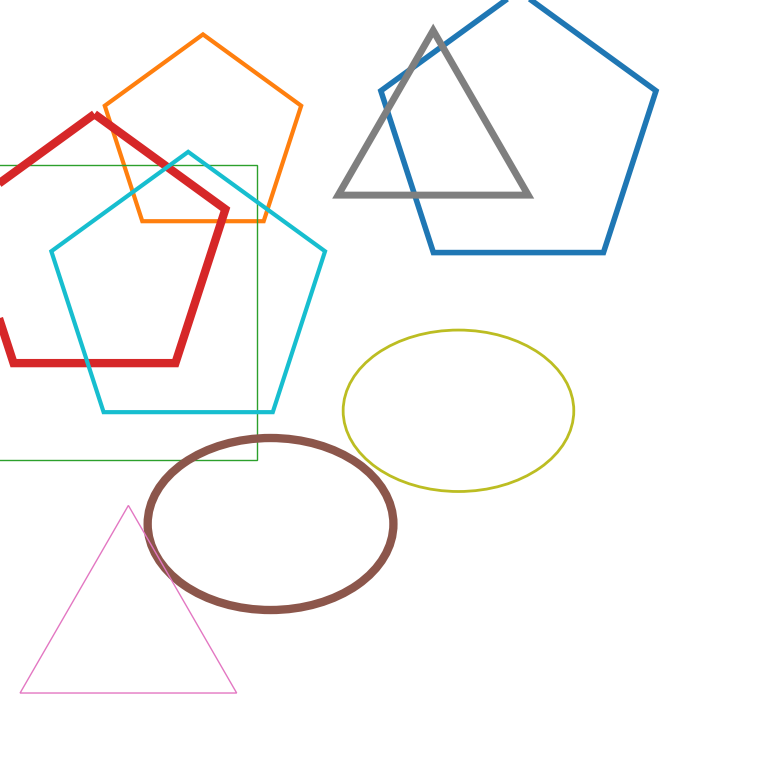[{"shape": "pentagon", "thickness": 2, "radius": 0.94, "center": [0.673, 0.824]}, {"shape": "pentagon", "thickness": 1.5, "radius": 0.67, "center": [0.264, 0.821]}, {"shape": "square", "thickness": 0.5, "radius": 0.96, "center": [0.142, 0.594]}, {"shape": "pentagon", "thickness": 3, "radius": 0.89, "center": [0.123, 0.673]}, {"shape": "oval", "thickness": 3, "radius": 0.8, "center": [0.351, 0.319]}, {"shape": "triangle", "thickness": 0.5, "radius": 0.81, "center": [0.167, 0.181]}, {"shape": "triangle", "thickness": 2.5, "radius": 0.71, "center": [0.563, 0.818]}, {"shape": "oval", "thickness": 1, "radius": 0.75, "center": [0.595, 0.467]}, {"shape": "pentagon", "thickness": 1.5, "radius": 0.93, "center": [0.244, 0.616]}]